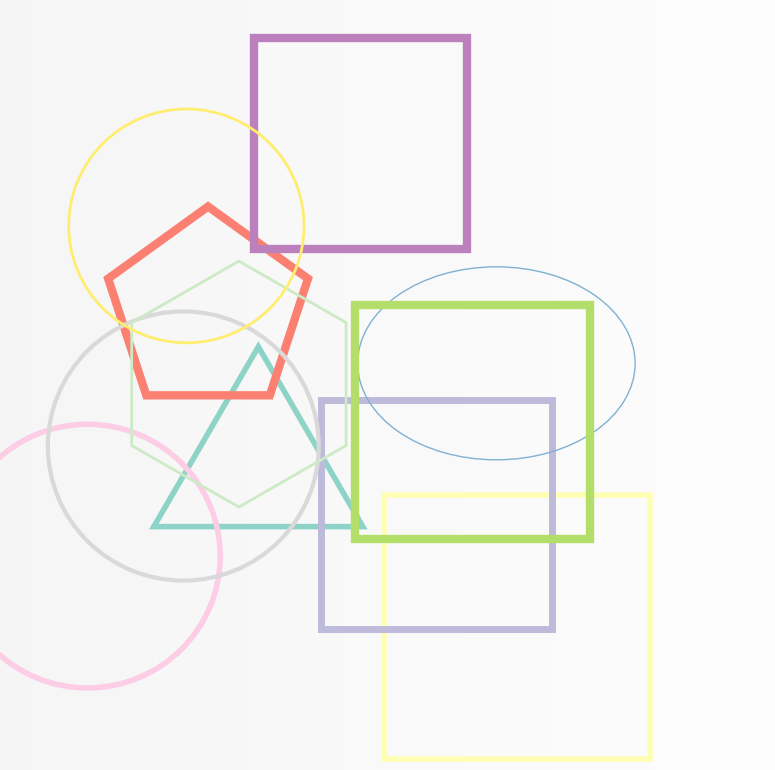[{"shape": "triangle", "thickness": 2, "radius": 0.78, "center": [0.333, 0.394]}, {"shape": "square", "thickness": 2, "radius": 0.86, "center": [0.667, 0.186]}, {"shape": "square", "thickness": 2.5, "radius": 0.74, "center": [0.563, 0.332]}, {"shape": "pentagon", "thickness": 3, "radius": 0.68, "center": [0.268, 0.596]}, {"shape": "oval", "thickness": 0.5, "radius": 0.9, "center": [0.64, 0.528]}, {"shape": "square", "thickness": 3, "radius": 0.76, "center": [0.61, 0.452]}, {"shape": "circle", "thickness": 2, "radius": 0.86, "center": [0.113, 0.278]}, {"shape": "circle", "thickness": 1.5, "radius": 0.87, "center": [0.237, 0.421]}, {"shape": "square", "thickness": 3, "radius": 0.68, "center": [0.465, 0.814]}, {"shape": "hexagon", "thickness": 1, "radius": 0.8, "center": [0.308, 0.501]}, {"shape": "circle", "thickness": 1, "radius": 0.76, "center": [0.241, 0.707]}]